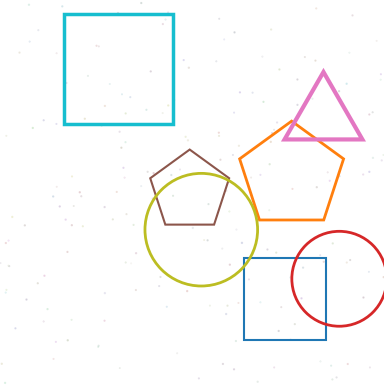[{"shape": "square", "thickness": 1.5, "radius": 0.53, "center": [0.74, 0.224]}, {"shape": "pentagon", "thickness": 2, "radius": 0.71, "center": [0.757, 0.543]}, {"shape": "circle", "thickness": 2, "radius": 0.62, "center": [0.881, 0.276]}, {"shape": "pentagon", "thickness": 1.5, "radius": 0.54, "center": [0.493, 0.504]}, {"shape": "triangle", "thickness": 3, "radius": 0.58, "center": [0.84, 0.696]}, {"shape": "circle", "thickness": 2, "radius": 0.73, "center": [0.523, 0.403]}, {"shape": "square", "thickness": 2.5, "radius": 0.71, "center": [0.308, 0.821]}]